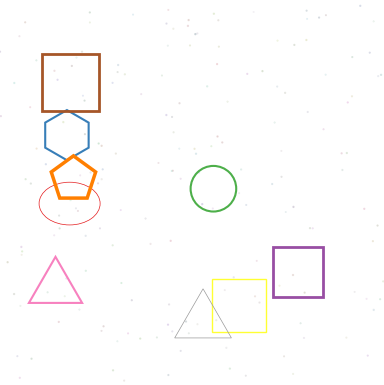[{"shape": "oval", "thickness": 0.5, "radius": 0.4, "center": [0.181, 0.471]}, {"shape": "hexagon", "thickness": 1.5, "radius": 0.33, "center": [0.174, 0.649]}, {"shape": "circle", "thickness": 1.5, "radius": 0.3, "center": [0.554, 0.51]}, {"shape": "square", "thickness": 2, "radius": 0.32, "center": [0.774, 0.294]}, {"shape": "pentagon", "thickness": 2.5, "radius": 0.3, "center": [0.191, 0.535]}, {"shape": "square", "thickness": 1, "radius": 0.35, "center": [0.621, 0.207]}, {"shape": "square", "thickness": 2, "radius": 0.37, "center": [0.183, 0.786]}, {"shape": "triangle", "thickness": 1.5, "radius": 0.4, "center": [0.144, 0.253]}, {"shape": "triangle", "thickness": 0.5, "radius": 0.43, "center": [0.527, 0.165]}]